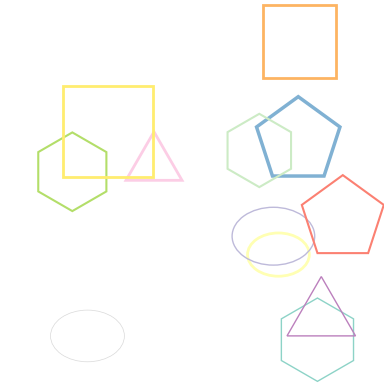[{"shape": "hexagon", "thickness": 1, "radius": 0.54, "center": [0.825, 0.118]}, {"shape": "oval", "thickness": 2, "radius": 0.4, "center": [0.723, 0.339]}, {"shape": "oval", "thickness": 1, "radius": 0.54, "center": [0.71, 0.387]}, {"shape": "pentagon", "thickness": 1.5, "radius": 0.56, "center": [0.89, 0.433]}, {"shape": "pentagon", "thickness": 2.5, "radius": 0.57, "center": [0.775, 0.635]}, {"shape": "square", "thickness": 2, "radius": 0.48, "center": [0.779, 0.891]}, {"shape": "hexagon", "thickness": 1.5, "radius": 0.51, "center": [0.188, 0.554]}, {"shape": "triangle", "thickness": 2, "radius": 0.42, "center": [0.4, 0.574]}, {"shape": "oval", "thickness": 0.5, "radius": 0.48, "center": [0.227, 0.127]}, {"shape": "triangle", "thickness": 1, "radius": 0.51, "center": [0.834, 0.179]}, {"shape": "hexagon", "thickness": 1.5, "radius": 0.48, "center": [0.673, 0.609]}, {"shape": "square", "thickness": 2, "radius": 0.59, "center": [0.281, 0.659]}]